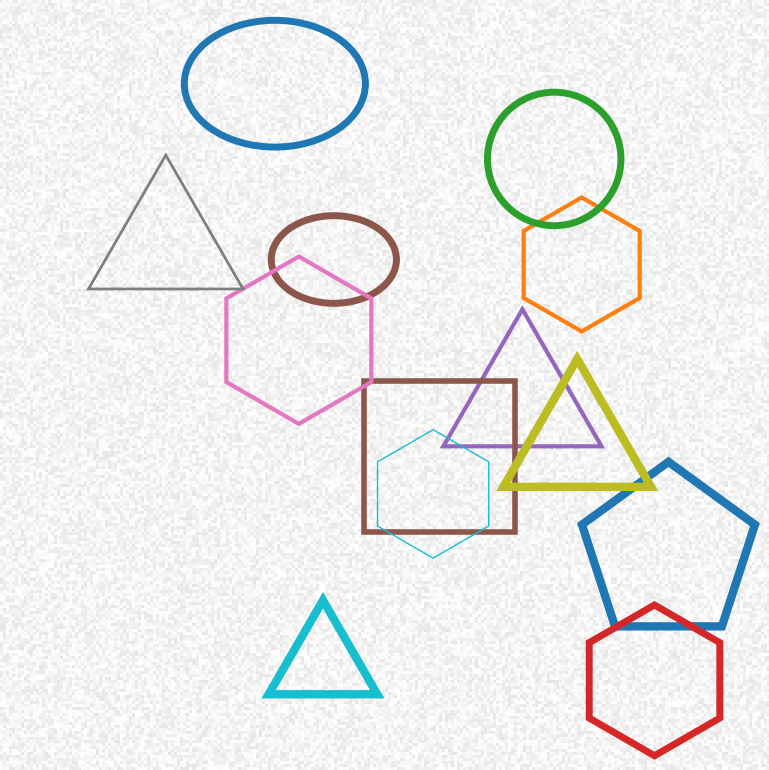[{"shape": "pentagon", "thickness": 3, "radius": 0.59, "center": [0.868, 0.282]}, {"shape": "oval", "thickness": 2.5, "radius": 0.59, "center": [0.357, 0.891]}, {"shape": "hexagon", "thickness": 1.5, "radius": 0.44, "center": [0.755, 0.657]}, {"shape": "circle", "thickness": 2.5, "radius": 0.43, "center": [0.72, 0.794]}, {"shape": "hexagon", "thickness": 2.5, "radius": 0.49, "center": [0.85, 0.116]}, {"shape": "triangle", "thickness": 1.5, "radius": 0.59, "center": [0.678, 0.48]}, {"shape": "square", "thickness": 2, "radius": 0.49, "center": [0.57, 0.407]}, {"shape": "oval", "thickness": 2.5, "radius": 0.41, "center": [0.434, 0.663]}, {"shape": "hexagon", "thickness": 1.5, "radius": 0.54, "center": [0.388, 0.558]}, {"shape": "triangle", "thickness": 1, "radius": 0.58, "center": [0.215, 0.683]}, {"shape": "triangle", "thickness": 3, "radius": 0.55, "center": [0.75, 0.423]}, {"shape": "hexagon", "thickness": 0.5, "radius": 0.42, "center": [0.562, 0.359]}, {"shape": "triangle", "thickness": 3, "radius": 0.41, "center": [0.419, 0.139]}]